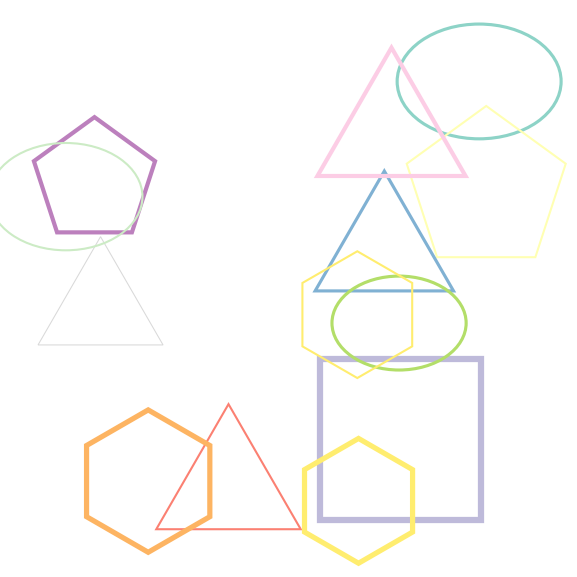[{"shape": "oval", "thickness": 1.5, "radius": 0.71, "center": [0.83, 0.858]}, {"shape": "pentagon", "thickness": 1, "radius": 0.72, "center": [0.842, 0.671]}, {"shape": "square", "thickness": 3, "radius": 0.7, "center": [0.694, 0.238]}, {"shape": "triangle", "thickness": 1, "radius": 0.72, "center": [0.396, 0.155]}, {"shape": "triangle", "thickness": 1.5, "radius": 0.69, "center": [0.665, 0.565]}, {"shape": "hexagon", "thickness": 2.5, "radius": 0.62, "center": [0.257, 0.166]}, {"shape": "oval", "thickness": 1.5, "radius": 0.58, "center": [0.691, 0.44]}, {"shape": "triangle", "thickness": 2, "radius": 0.74, "center": [0.678, 0.768]}, {"shape": "triangle", "thickness": 0.5, "radius": 0.62, "center": [0.174, 0.464]}, {"shape": "pentagon", "thickness": 2, "radius": 0.55, "center": [0.164, 0.686]}, {"shape": "oval", "thickness": 1, "radius": 0.66, "center": [0.114, 0.659]}, {"shape": "hexagon", "thickness": 2.5, "radius": 0.54, "center": [0.621, 0.132]}, {"shape": "hexagon", "thickness": 1, "radius": 0.55, "center": [0.619, 0.454]}]